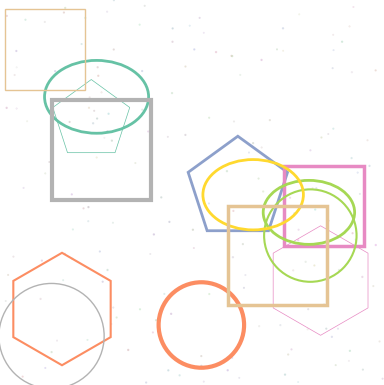[{"shape": "oval", "thickness": 2, "radius": 0.68, "center": [0.251, 0.748]}, {"shape": "pentagon", "thickness": 0.5, "radius": 0.53, "center": [0.237, 0.688]}, {"shape": "circle", "thickness": 3, "radius": 0.56, "center": [0.523, 0.156]}, {"shape": "hexagon", "thickness": 1.5, "radius": 0.73, "center": [0.161, 0.197]}, {"shape": "pentagon", "thickness": 2, "radius": 0.68, "center": [0.618, 0.51]}, {"shape": "hexagon", "thickness": 0.5, "radius": 0.71, "center": [0.833, 0.271]}, {"shape": "square", "thickness": 2.5, "radius": 0.52, "center": [0.842, 0.466]}, {"shape": "circle", "thickness": 1.5, "radius": 0.6, "center": [0.806, 0.388]}, {"shape": "oval", "thickness": 2, "radius": 0.59, "center": [0.802, 0.448]}, {"shape": "oval", "thickness": 2, "radius": 0.65, "center": [0.658, 0.494]}, {"shape": "square", "thickness": 1, "radius": 0.52, "center": [0.116, 0.871]}, {"shape": "square", "thickness": 2.5, "radius": 0.64, "center": [0.72, 0.337]}, {"shape": "square", "thickness": 3, "radius": 0.65, "center": [0.263, 0.611]}, {"shape": "circle", "thickness": 1, "radius": 0.68, "center": [0.134, 0.127]}]